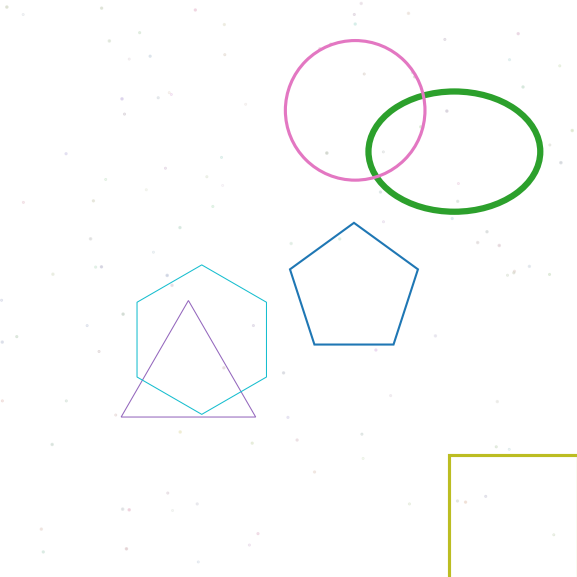[{"shape": "pentagon", "thickness": 1, "radius": 0.58, "center": [0.613, 0.497]}, {"shape": "oval", "thickness": 3, "radius": 0.74, "center": [0.787, 0.737]}, {"shape": "triangle", "thickness": 0.5, "radius": 0.67, "center": [0.326, 0.344]}, {"shape": "circle", "thickness": 1.5, "radius": 0.6, "center": [0.615, 0.808]}, {"shape": "square", "thickness": 1.5, "radius": 0.56, "center": [0.889, 0.1]}, {"shape": "hexagon", "thickness": 0.5, "radius": 0.65, "center": [0.349, 0.411]}]